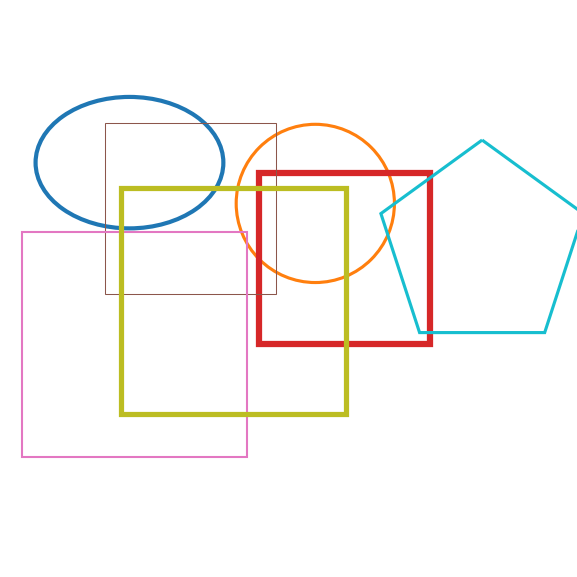[{"shape": "oval", "thickness": 2, "radius": 0.81, "center": [0.224, 0.717]}, {"shape": "circle", "thickness": 1.5, "radius": 0.68, "center": [0.546, 0.647]}, {"shape": "square", "thickness": 3, "radius": 0.74, "center": [0.597, 0.552]}, {"shape": "square", "thickness": 0.5, "radius": 0.74, "center": [0.329, 0.638]}, {"shape": "square", "thickness": 1, "radius": 0.97, "center": [0.233, 0.403]}, {"shape": "square", "thickness": 2.5, "radius": 0.98, "center": [0.404, 0.478]}, {"shape": "pentagon", "thickness": 1.5, "radius": 0.92, "center": [0.835, 0.572]}]